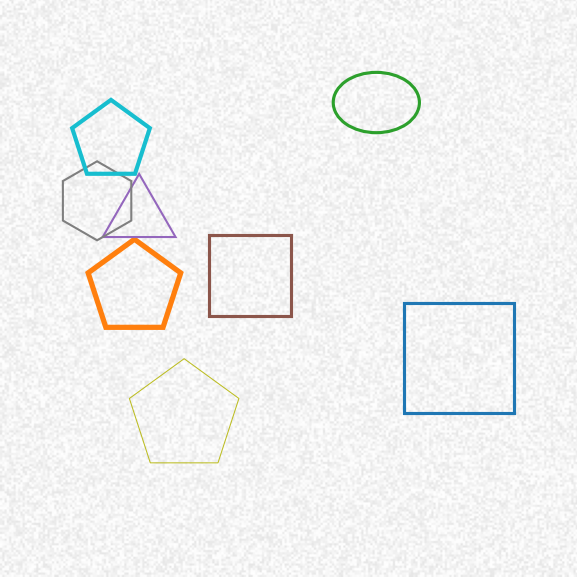[{"shape": "square", "thickness": 1.5, "radius": 0.48, "center": [0.794, 0.38]}, {"shape": "pentagon", "thickness": 2.5, "radius": 0.42, "center": [0.233, 0.501]}, {"shape": "oval", "thickness": 1.5, "radius": 0.37, "center": [0.652, 0.822]}, {"shape": "triangle", "thickness": 1, "radius": 0.36, "center": [0.241, 0.625]}, {"shape": "square", "thickness": 1.5, "radius": 0.35, "center": [0.433, 0.523]}, {"shape": "hexagon", "thickness": 1, "radius": 0.34, "center": [0.168, 0.651]}, {"shape": "pentagon", "thickness": 0.5, "radius": 0.5, "center": [0.319, 0.278]}, {"shape": "pentagon", "thickness": 2, "radius": 0.35, "center": [0.192, 0.755]}]